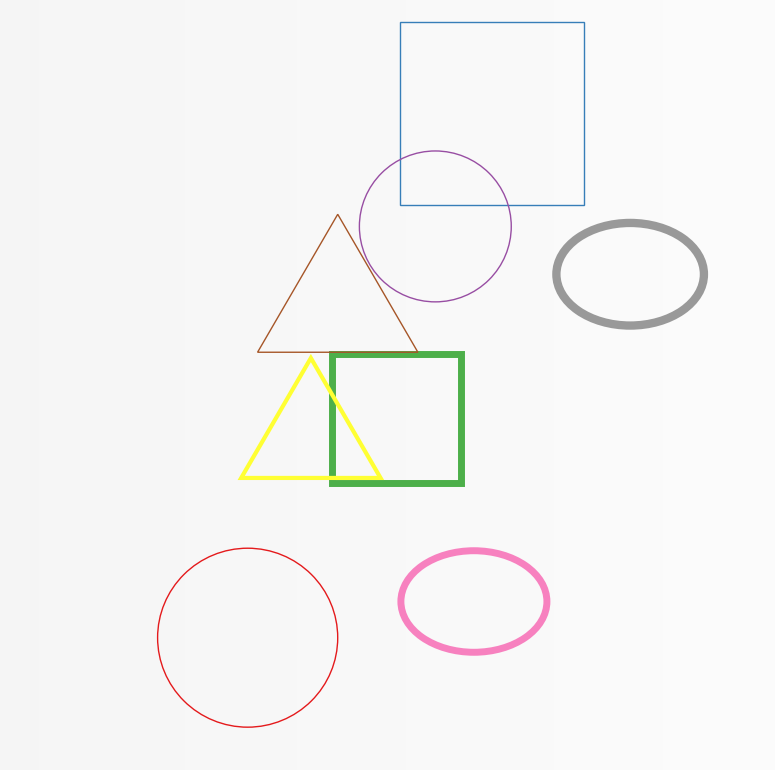[{"shape": "circle", "thickness": 0.5, "radius": 0.58, "center": [0.32, 0.172]}, {"shape": "square", "thickness": 0.5, "radius": 0.59, "center": [0.635, 0.852]}, {"shape": "square", "thickness": 2.5, "radius": 0.42, "center": [0.512, 0.457]}, {"shape": "circle", "thickness": 0.5, "radius": 0.49, "center": [0.562, 0.706]}, {"shape": "triangle", "thickness": 1.5, "radius": 0.52, "center": [0.401, 0.431]}, {"shape": "triangle", "thickness": 0.5, "radius": 0.6, "center": [0.436, 0.602]}, {"shape": "oval", "thickness": 2.5, "radius": 0.47, "center": [0.611, 0.219]}, {"shape": "oval", "thickness": 3, "radius": 0.48, "center": [0.813, 0.644]}]